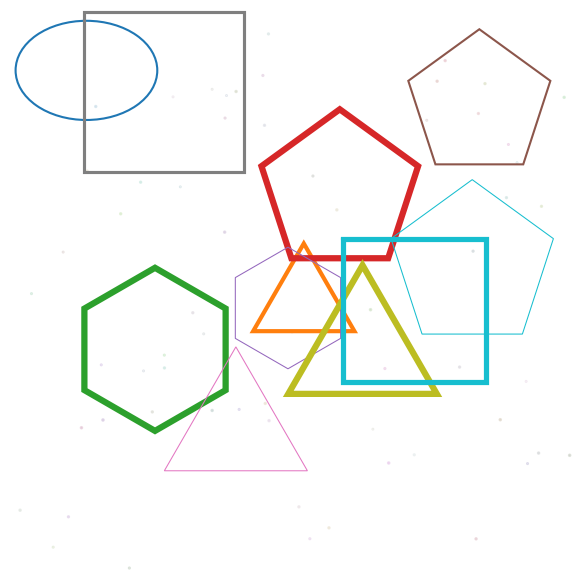[{"shape": "oval", "thickness": 1, "radius": 0.61, "center": [0.15, 0.877]}, {"shape": "triangle", "thickness": 2, "radius": 0.51, "center": [0.526, 0.476]}, {"shape": "hexagon", "thickness": 3, "radius": 0.71, "center": [0.268, 0.394]}, {"shape": "pentagon", "thickness": 3, "radius": 0.71, "center": [0.588, 0.667]}, {"shape": "hexagon", "thickness": 0.5, "radius": 0.53, "center": [0.499, 0.466]}, {"shape": "pentagon", "thickness": 1, "radius": 0.65, "center": [0.83, 0.819]}, {"shape": "triangle", "thickness": 0.5, "radius": 0.72, "center": [0.408, 0.255]}, {"shape": "square", "thickness": 1.5, "radius": 0.69, "center": [0.284, 0.84]}, {"shape": "triangle", "thickness": 3, "radius": 0.74, "center": [0.628, 0.391]}, {"shape": "square", "thickness": 2.5, "radius": 0.62, "center": [0.718, 0.462]}, {"shape": "pentagon", "thickness": 0.5, "radius": 0.74, "center": [0.818, 0.54]}]